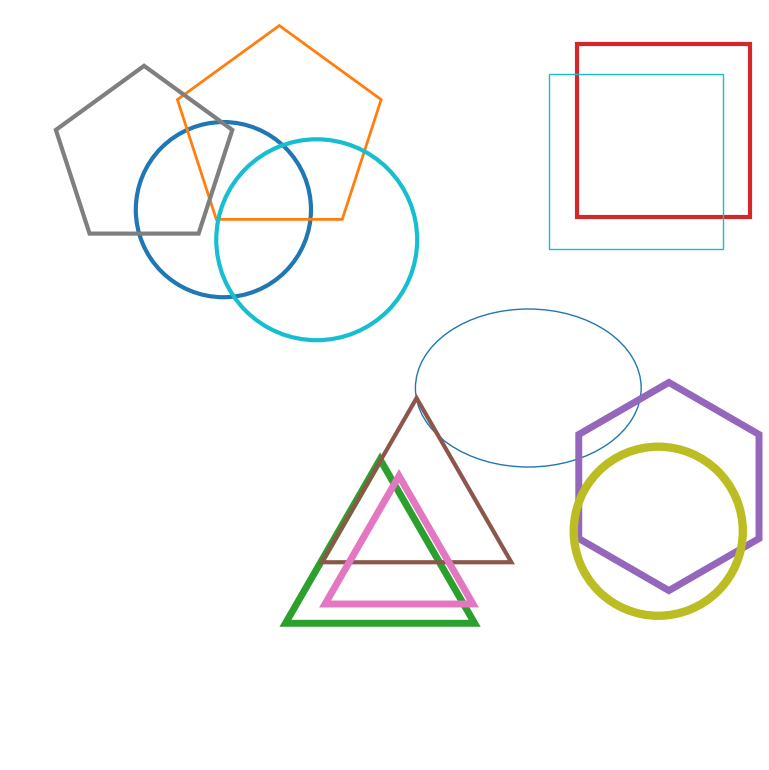[{"shape": "circle", "thickness": 1.5, "radius": 0.57, "center": [0.29, 0.728]}, {"shape": "oval", "thickness": 0.5, "radius": 0.73, "center": [0.686, 0.496]}, {"shape": "pentagon", "thickness": 1, "radius": 0.7, "center": [0.363, 0.828]}, {"shape": "triangle", "thickness": 2.5, "radius": 0.71, "center": [0.494, 0.261]}, {"shape": "square", "thickness": 1.5, "radius": 0.56, "center": [0.861, 0.83]}, {"shape": "hexagon", "thickness": 2.5, "radius": 0.68, "center": [0.869, 0.368]}, {"shape": "triangle", "thickness": 1.5, "radius": 0.71, "center": [0.541, 0.341]}, {"shape": "triangle", "thickness": 2.5, "radius": 0.55, "center": [0.518, 0.271]}, {"shape": "pentagon", "thickness": 1.5, "radius": 0.6, "center": [0.187, 0.794]}, {"shape": "circle", "thickness": 3, "radius": 0.55, "center": [0.855, 0.31]}, {"shape": "square", "thickness": 0.5, "radius": 0.57, "center": [0.826, 0.79]}, {"shape": "circle", "thickness": 1.5, "radius": 0.65, "center": [0.411, 0.689]}]